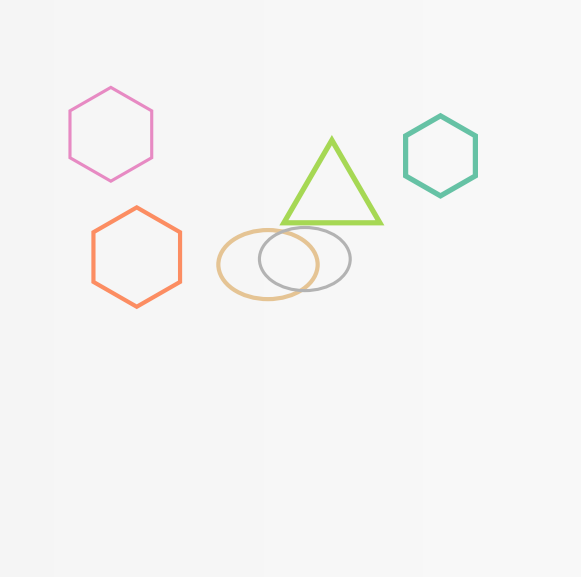[{"shape": "hexagon", "thickness": 2.5, "radius": 0.35, "center": [0.758, 0.729]}, {"shape": "hexagon", "thickness": 2, "radius": 0.43, "center": [0.235, 0.554]}, {"shape": "hexagon", "thickness": 1.5, "radius": 0.41, "center": [0.191, 0.767]}, {"shape": "triangle", "thickness": 2.5, "radius": 0.48, "center": [0.571, 0.661]}, {"shape": "oval", "thickness": 2, "radius": 0.43, "center": [0.461, 0.541]}, {"shape": "oval", "thickness": 1.5, "radius": 0.39, "center": [0.524, 0.551]}]